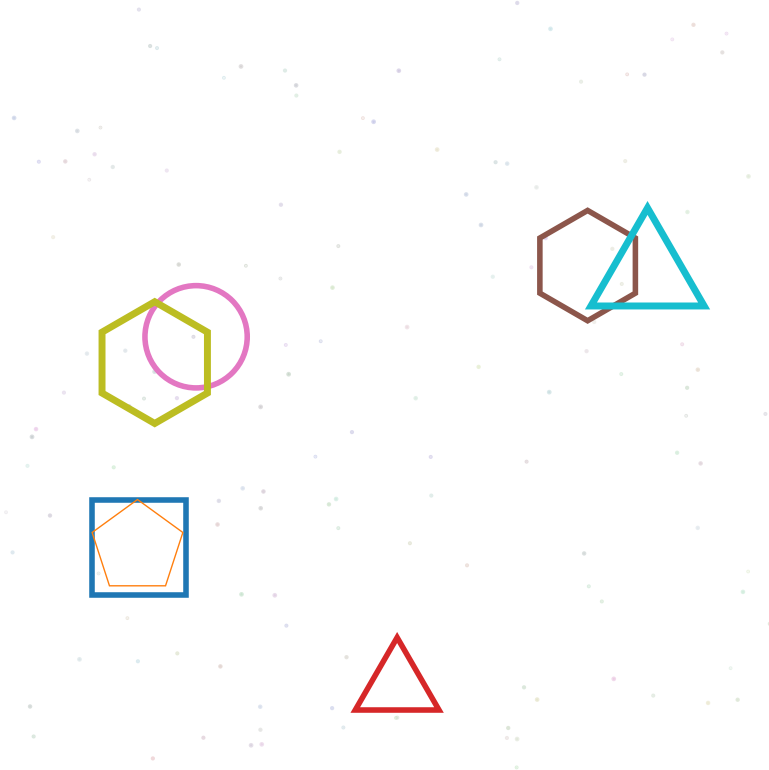[{"shape": "square", "thickness": 2, "radius": 0.31, "center": [0.181, 0.289]}, {"shape": "pentagon", "thickness": 0.5, "radius": 0.31, "center": [0.179, 0.289]}, {"shape": "triangle", "thickness": 2, "radius": 0.31, "center": [0.516, 0.109]}, {"shape": "hexagon", "thickness": 2, "radius": 0.36, "center": [0.763, 0.655]}, {"shape": "circle", "thickness": 2, "radius": 0.33, "center": [0.255, 0.563]}, {"shape": "hexagon", "thickness": 2.5, "radius": 0.4, "center": [0.201, 0.529]}, {"shape": "triangle", "thickness": 2.5, "radius": 0.42, "center": [0.841, 0.645]}]